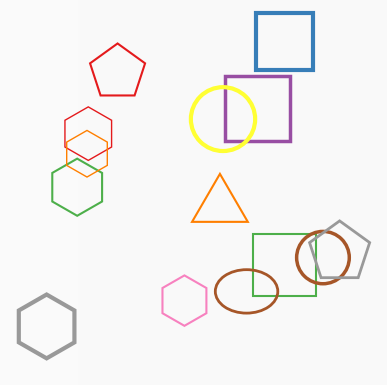[{"shape": "hexagon", "thickness": 1, "radius": 0.35, "center": [0.228, 0.653]}, {"shape": "pentagon", "thickness": 1.5, "radius": 0.37, "center": [0.303, 0.812]}, {"shape": "square", "thickness": 3, "radius": 0.37, "center": [0.735, 0.892]}, {"shape": "hexagon", "thickness": 1.5, "radius": 0.37, "center": [0.199, 0.514]}, {"shape": "square", "thickness": 1.5, "radius": 0.41, "center": [0.734, 0.312]}, {"shape": "square", "thickness": 2.5, "radius": 0.42, "center": [0.665, 0.718]}, {"shape": "hexagon", "thickness": 1, "radius": 0.3, "center": [0.225, 0.601]}, {"shape": "triangle", "thickness": 1.5, "radius": 0.42, "center": [0.568, 0.465]}, {"shape": "circle", "thickness": 3, "radius": 0.41, "center": [0.576, 0.691]}, {"shape": "circle", "thickness": 2.5, "radius": 0.34, "center": [0.833, 0.331]}, {"shape": "oval", "thickness": 2, "radius": 0.4, "center": [0.636, 0.243]}, {"shape": "hexagon", "thickness": 1.5, "radius": 0.33, "center": [0.476, 0.219]}, {"shape": "hexagon", "thickness": 3, "radius": 0.41, "center": [0.12, 0.152]}, {"shape": "pentagon", "thickness": 2, "radius": 0.41, "center": [0.876, 0.345]}]